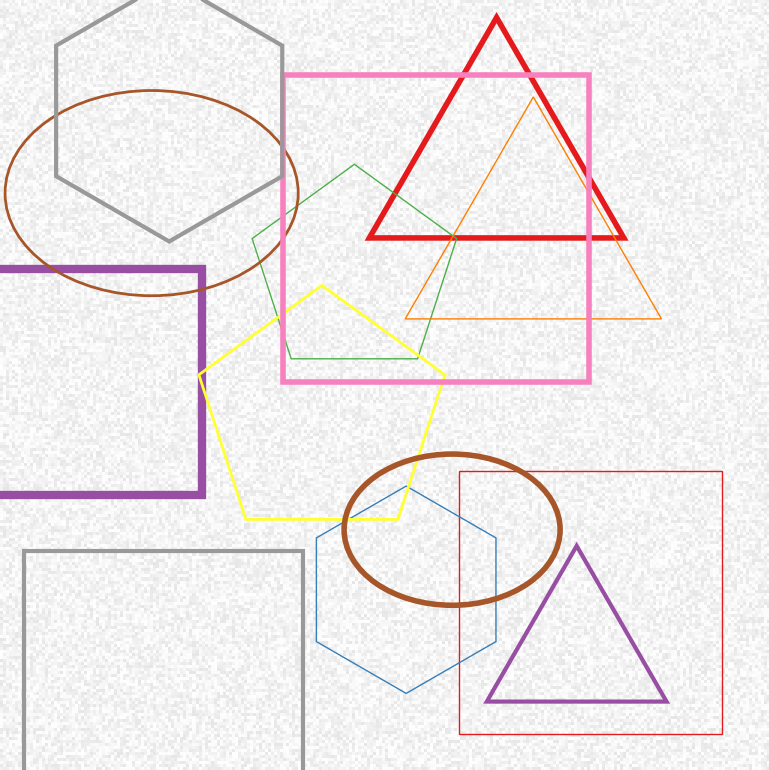[{"shape": "triangle", "thickness": 2, "radius": 0.95, "center": [0.645, 0.786]}, {"shape": "square", "thickness": 0.5, "radius": 0.86, "center": [0.767, 0.218]}, {"shape": "hexagon", "thickness": 0.5, "radius": 0.67, "center": [0.527, 0.234]}, {"shape": "pentagon", "thickness": 0.5, "radius": 0.7, "center": [0.46, 0.647]}, {"shape": "square", "thickness": 3, "radius": 0.73, "center": [0.115, 0.504]}, {"shape": "triangle", "thickness": 1.5, "radius": 0.67, "center": [0.749, 0.156]}, {"shape": "triangle", "thickness": 0.5, "radius": 0.96, "center": [0.693, 0.682]}, {"shape": "pentagon", "thickness": 1, "radius": 0.84, "center": [0.418, 0.461]}, {"shape": "oval", "thickness": 1, "radius": 0.95, "center": [0.197, 0.749]}, {"shape": "oval", "thickness": 2, "radius": 0.7, "center": [0.587, 0.312]}, {"shape": "square", "thickness": 2, "radius": 1.0, "center": [0.566, 0.703]}, {"shape": "square", "thickness": 1.5, "radius": 0.91, "center": [0.213, 0.104]}, {"shape": "hexagon", "thickness": 1.5, "radius": 0.85, "center": [0.22, 0.856]}]